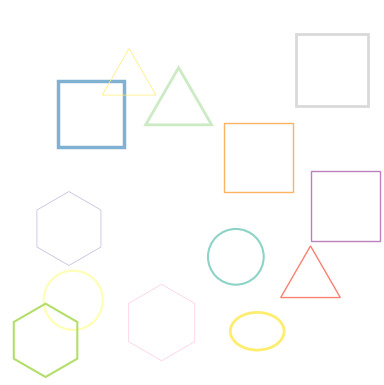[{"shape": "circle", "thickness": 1.5, "radius": 0.36, "center": [0.613, 0.333]}, {"shape": "circle", "thickness": 1.5, "radius": 0.38, "center": [0.19, 0.22]}, {"shape": "hexagon", "thickness": 0.5, "radius": 0.48, "center": [0.179, 0.406]}, {"shape": "triangle", "thickness": 1, "radius": 0.45, "center": [0.806, 0.272]}, {"shape": "square", "thickness": 2.5, "radius": 0.43, "center": [0.236, 0.704]}, {"shape": "square", "thickness": 1, "radius": 0.45, "center": [0.671, 0.591]}, {"shape": "hexagon", "thickness": 1.5, "radius": 0.48, "center": [0.118, 0.116]}, {"shape": "hexagon", "thickness": 0.5, "radius": 0.5, "center": [0.42, 0.162]}, {"shape": "square", "thickness": 2, "radius": 0.47, "center": [0.863, 0.818]}, {"shape": "square", "thickness": 1, "radius": 0.45, "center": [0.897, 0.465]}, {"shape": "triangle", "thickness": 2, "radius": 0.49, "center": [0.464, 0.725]}, {"shape": "triangle", "thickness": 0.5, "radius": 0.4, "center": [0.335, 0.793]}, {"shape": "oval", "thickness": 2, "radius": 0.35, "center": [0.668, 0.14]}]